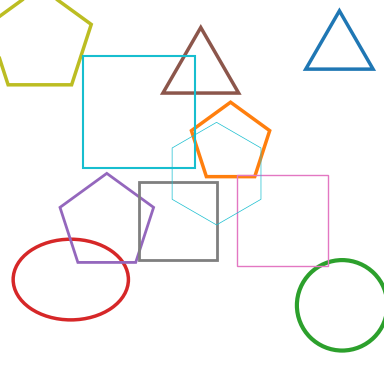[{"shape": "triangle", "thickness": 2.5, "radius": 0.5, "center": [0.882, 0.871]}, {"shape": "pentagon", "thickness": 2.5, "radius": 0.53, "center": [0.599, 0.628]}, {"shape": "circle", "thickness": 3, "radius": 0.59, "center": [0.889, 0.207]}, {"shape": "oval", "thickness": 2.5, "radius": 0.75, "center": [0.184, 0.274]}, {"shape": "pentagon", "thickness": 2, "radius": 0.64, "center": [0.277, 0.422]}, {"shape": "triangle", "thickness": 2.5, "radius": 0.57, "center": [0.522, 0.815]}, {"shape": "square", "thickness": 1, "radius": 0.59, "center": [0.734, 0.428]}, {"shape": "square", "thickness": 2, "radius": 0.51, "center": [0.462, 0.426]}, {"shape": "pentagon", "thickness": 2.5, "radius": 0.7, "center": [0.104, 0.893]}, {"shape": "hexagon", "thickness": 0.5, "radius": 0.67, "center": [0.562, 0.549]}, {"shape": "square", "thickness": 1.5, "radius": 0.73, "center": [0.36, 0.709]}]